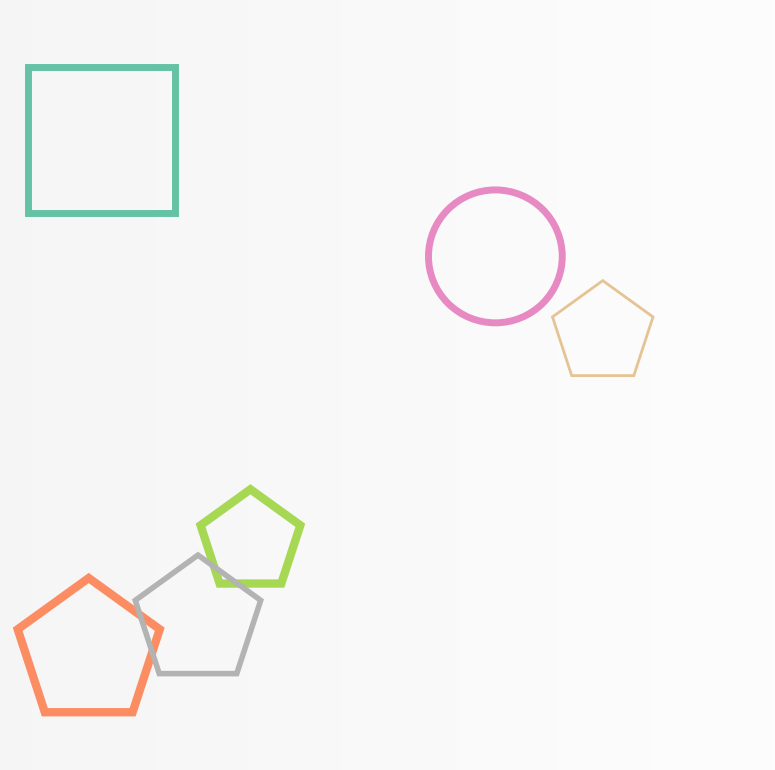[{"shape": "square", "thickness": 2.5, "radius": 0.47, "center": [0.131, 0.818]}, {"shape": "pentagon", "thickness": 3, "radius": 0.48, "center": [0.114, 0.153]}, {"shape": "circle", "thickness": 2.5, "radius": 0.43, "center": [0.639, 0.667]}, {"shape": "pentagon", "thickness": 3, "radius": 0.34, "center": [0.323, 0.297]}, {"shape": "pentagon", "thickness": 1, "radius": 0.34, "center": [0.778, 0.567]}, {"shape": "pentagon", "thickness": 2, "radius": 0.43, "center": [0.255, 0.194]}]